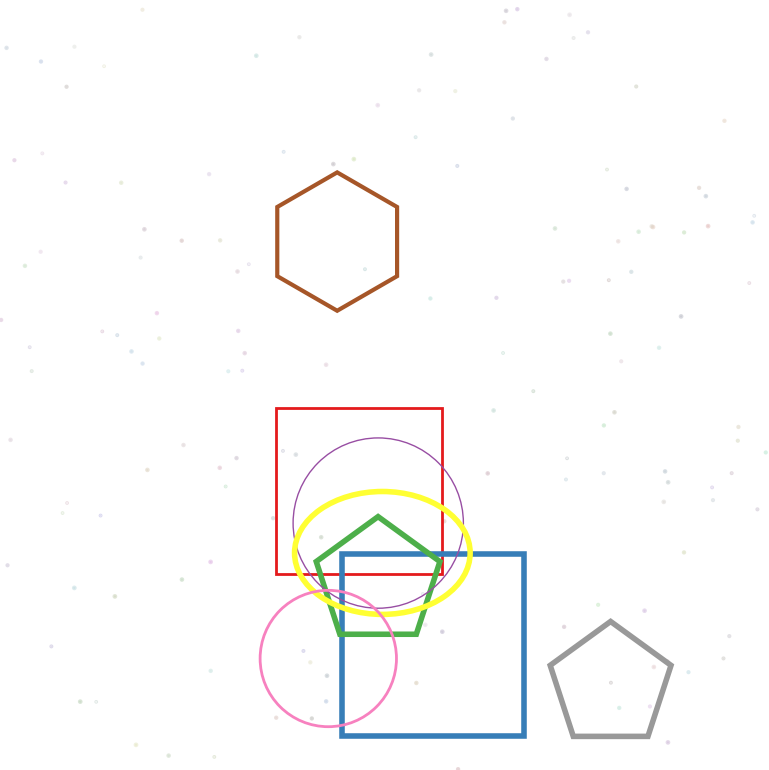[{"shape": "square", "thickness": 1, "radius": 0.54, "center": [0.467, 0.363]}, {"shape": "square", "thickness": 2, "radius": 0.59, "center": [0.562, 0.162]}, {"shape": "pentagon", "thickness": 2, "radius": 0.42, "center": [0.491, 0.245]}, {"shape": "circle", "thickness": 0.5, "radius": 0.55, "center": [0.491, 0.321]}, {"shape": "oval", "thickness": 2, "radius": 0.57, "center": [0.497, 0.282]}, {"shape": "hexagon", "thickness": 1.5, "radius": 0.45, "center": [0.438, 0.686]}, {"shape": "circle", "thickness": 1, "radius": 0.44, "center": [0.426, 0.145]}, {"shape": "pentagon", "thickness": 2, "radius": 0.41, "center": [0.793, 0.11]}]